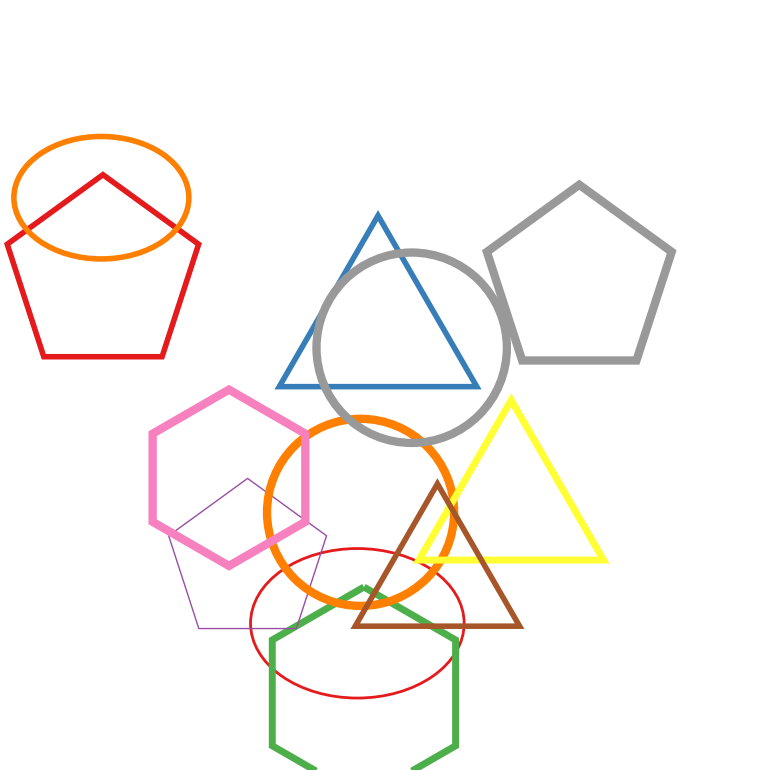[{"shape": "pentagon", "thickness": 2, "radius": 0.65, "center": [0.134, 0.642]}, {"shape": "oval", "thickness": 1, "radius": 0.69, "center": [0.464, 0.191]}, {"shape": "triangle", "thickness": 2, "radius": 0.74, "center": [0.491, 0.572]}, {"shape": "hexagon", "thickness": 2.5, "radius": 0.69, "center": [0.473, 0.1]}, {"shape": "pentagon", "thickness": 0.5, "radius": 0.54, "center": [0.322, 0.271]}, {"shape": "circle", "thickness": 3, "radius": 0.61, "center": [0.468, 0.335]}, {"shape": "oval", "thickness": 2, "radius": 0.57, "center": [0.132, 0.743]}, {"shape": "triangle", "thickness": 2.5, "radius": 0.69, "center": [0.664, 0.342]}, {"shape": "triangle", "thickness": 2, "radius": 0.62, "center": [0.568, 0.248]}, {"shape": "hexagon", "thickness": 3, "radius": 0.57, "center": [0.297, 0.38]}, {"shape": "circle", "thickness": 3, "radius": 0.62, "center": [0.535, 0.548]}, {"shape": "pentagon", "thickness": 3, "radius": 0.63, "center": [0.752, 0.634]}]